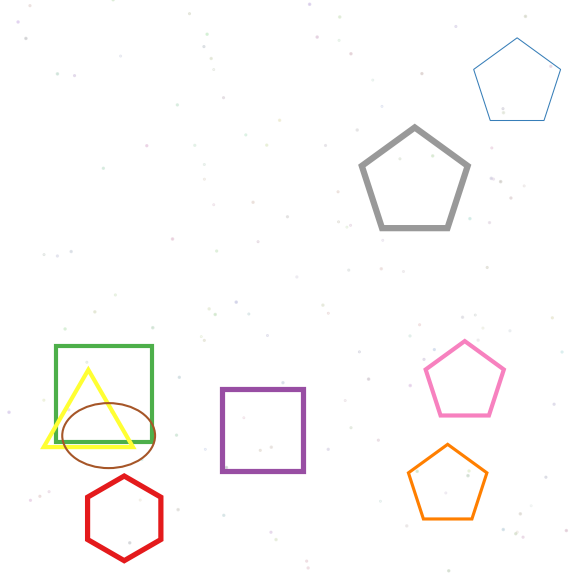[{"shape": "hexagon", "thickness": 2.5, "radius": 0.37, "center": [0.215, 0.102]}, {"shape": "pentagon", "thickness": 0.5, "radius": 0.4, "center": [0.895, 0.854]}, {"shape": "square", "thickness": 2, "radius": 0.41, "center": [0.181, 0.317]}, {"shape": "square", "thickness": 2.5, "radius": 0.35, "center": [0.455, 0.254]}, {"shape": "pentagon", "thickness": 1.5, "radius": 0.36, "center": [0.775, 0.158]}, {"shape": "triangle", "thickness": 2, "radius": 0.45, "center": [0.153, 0.27]}, {"shape": "oval", "thickness": 1, "radius": 0.4, "center": [0.188, 0.245]}, {"shape": "pentagon", "thickness": 2, "radius": 0.36, "center": [0.805, 0.337]}, {"shape": "pentagon", "thickness": 3, "radius": 0.48, "center": [0.718, 0.682]}]